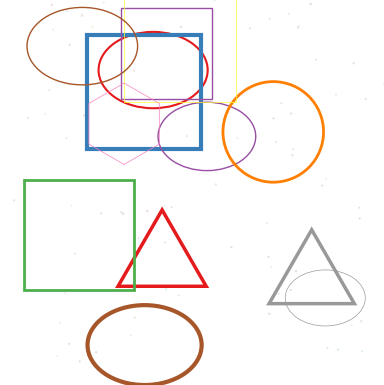[{"shape": "oval", "thickness": 1.5, "radius": 0.71, "center": [0.398, 0.818]}, {"shape": "triangle", "thickness": 2.5, "radius": 0.66, "center": [0.421, 0.323]}, {"shape": "square", "thickness": 3, "radius": 0.74, "center": [0.374, 0.761]}, {"shape": "square", "thickness": 2, "radius": 0.72, "center": [0.204, 0.389]}, {"shape": "oval", "thickness": 1, "radius": 0.63, "center": [0.537, 0.646]}, {"shape": "square", "thickness": 1, "radius": 0.59, "center": [0.432, 0.861]}, {"shape": "circle", "thickness": 2, "radius": 0.65, "center": [0.71, 0.657]}, {"shape": "square", "thickness": 0.5, "radius": 0.72, "center": [0.468, 0.879]}, {"shape": "oval", "thickness": 1, "radius": 0.72, "center": [0.214, 0.88]}, {"shape": "oval", "thickness": 3, "radius": 0.74, "center": [0.376, 0.104]}, {"shape": "hexagon", "thickness": 0.5, "radius": 0.53, "center": [0.322, 0.679]}, {"shape": "triangle", "thickness": 2.5, "radius": 0.64, "center": [0.81, 0.275]}, {"shape": "oval", "thickness": 0.5, "radius": 0.52, "center": [0.845, 0.226]}]